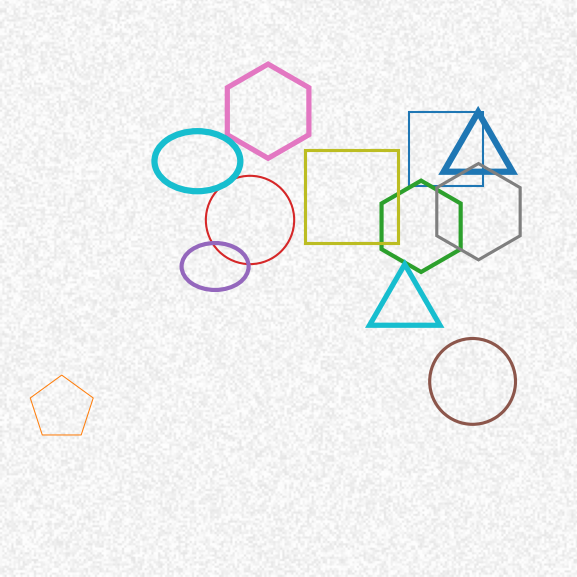[{"shape": "square", "thickness": 1, "radius": 0.32, "center": [0.773, 0.741]}, {"shape": "triangle", "thickness": 3, "radius": 0.34, "center": [0.828, 0.736]}, {"shape": "pentagon", "thickness": 0.5, "radius": 0.29, "center": [0.107, 0.292]}, {"shape": "hexagon", "thickness": 2, "radius": 0.4, "center": [0.729, 0.607]}, {"shape": "circle", "thickness": 1, "radius": 0.38, "center": [0.433, 0.618]}, {"shape": "oval", "thickness": 2, "radius": 0.29, "center": [0.372, 0.538]}, {"shape": "circle", "thickness": 1.5, "radius": 0.37, "center": [0.818, 0.339]}, {"shape": "hexagon", "thickness": 2.5, "radius": 0.41, "center": [0.464, 0.807]}, {"shape": "hexagon", "thickness": 1.5, "radius": 0.42, "center": [0.829, 0.633]}, {"shape": "square", "thickness": 1.5, "radius": 0.4, "center": [0.609, 0.659]}, {"shape": "oval", "thickness": 3, "radius": 0.37, "center": [0.342, 0.72]}, {"shape": "triangle", "thickness": 2.5, "radius": 0.35, "center": [0.701, 0.471]}]